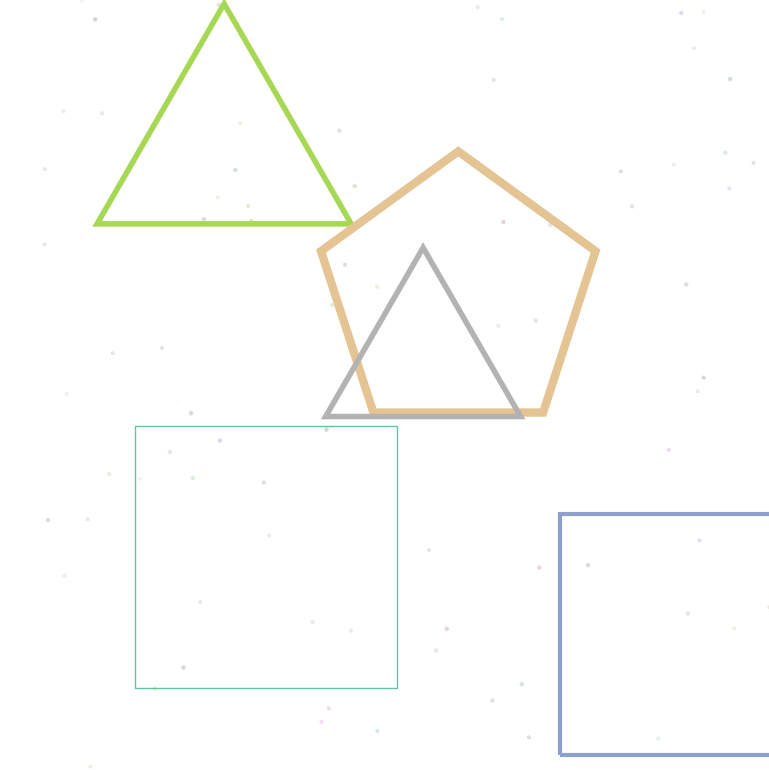[{"shape": "square", "thickness": 0.5, "radius": 0.85, "center": [0.345, 0.276]}, {"shape": "square", "thickness": 1.5, "radius": 0.78, "center": [0.883, 0.176]}, {"shape": "triangle", "thickness": 2, "radius": 0.95, "center": [0.291, 0.805]}, {"shape": "pentagon", "thickness": 3, "radius": 0.94, "center": [0.595, 0.616]}, {"shape": "triangle", "thickness": 2, "radius": 0.73, "center": [0.55, 0.532]}]